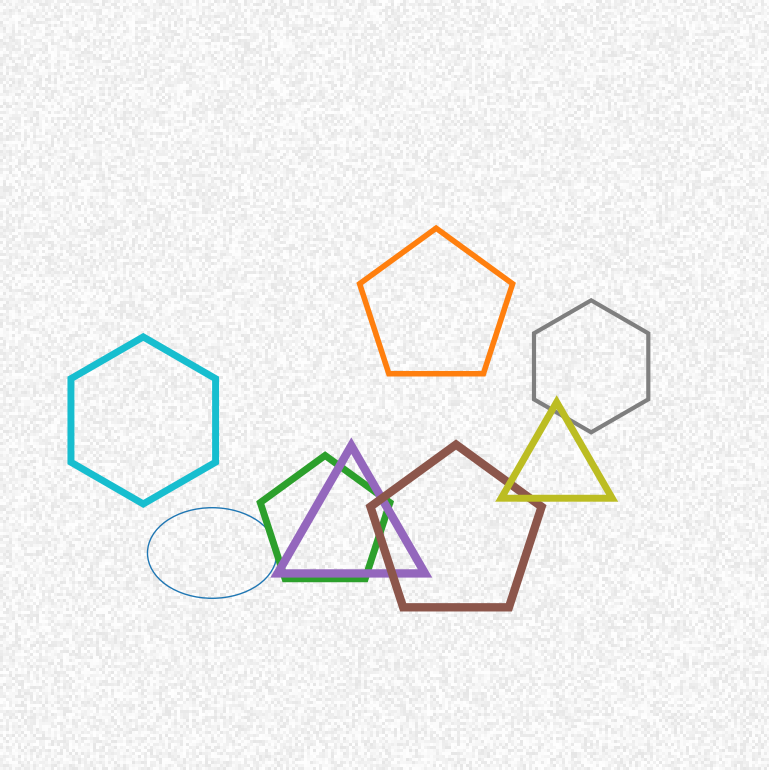[{"shape": "oval", "thickness": 0.5, "radius": 0.42, "center": [0.276, 0.282]}, {"shape": "pentagon", "thickness": 2, "radius": 0.52, "center": [0.566, 0.599]}, {"shape": "pentagon", "thickness": 2.5, "radius": 0.44, "center": [0.422, 0.32]}, {"shape": "triangle", "thickness": 3, "radius": 0.55, "center": [0.456, 0.311]}, {"shape": "pentagon", "thickness": 3, "radius": 0.58, "center": [0.592, 0.306]}, {"shape": "hexagon", "thickness": 1.5, "radius": 0.43, "center": [0.768, 0.524]}, {"shape": "triangle", "thickness": 2.5, "radius": 0.42, "center": [0.723, 0.395]}, {"shape": "hexagon", "thickness": 2.5, "radius": 0.54, "center": [0.186, 0.454]}]